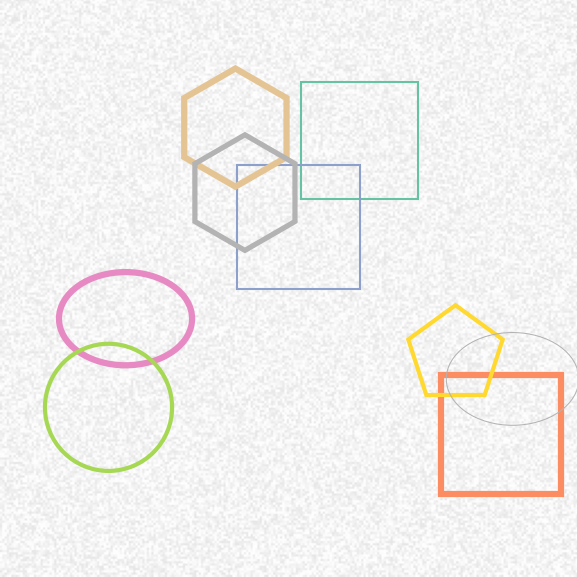[{"shape": "square", "thickness": 1, "radius": 0.51, "center": [0.622, 0.756]}, {"shape": "square", "thickness": 3, "radius": 0.52, "center": [0.868, 0.247]}, {"shape": "square", "thickness": 1, "radius": 0.53, "center": [0.517, 0.606]}, {"shape": "oval", "thickness": 3, "radius": 0.58, "center": [0.217, 0.447]}, {"shape": "circle", "thickness": 2, "radius": 0.55, "center": [0.188, 0.294]}, {"shape": "pentagon", "thickness": 2, "radius": 0.43, "center": [0.789, 0.385]}, {"shape": "hexagon", "thickness": 3, "radius": 0.51, "center": [0.408, 0.778]}, {"shape": "oval", "thickness": 0.5, "radius": 0.57, "center": [0.888, 0.343]}, {"shape": "hexagon", "thickness": 2.5, "radius": 0.5, "center": [0.424, 0.666]}]